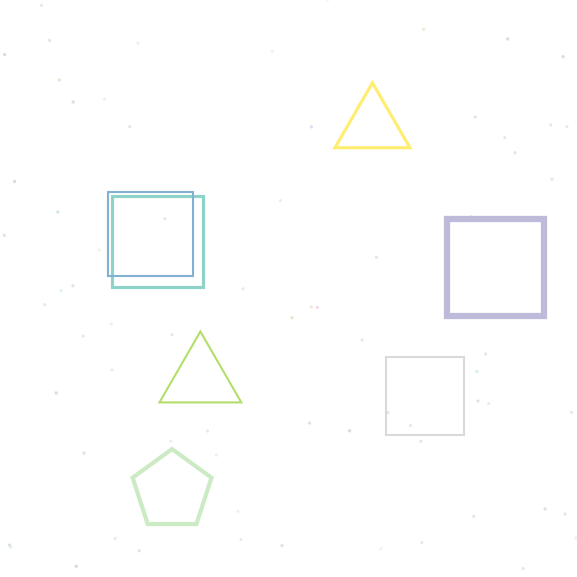[{"shape": "square", "thickness": 1.5, "radius": 0.4, "center": [0.272, 0.581]}, {"shape": "square", "thickness": 3, "radius": 0.42, "center": [0.858, 0.536]}, {"shape": "square", "thickness": 1, "radius": 0.37, "center": [0.26, 0.594]}, {"shape": "triangle", "thickness": 1, "radius": 0.41, "center": [0.347, 0.343]}, {"shape": "square", "thickness": 1, "radius": 0.34, "center": [0.736, 0.314]}, {"shape": "pentagon", "thickness": 2, "radius": 0.36, "center": [0.298, 0.15]}, {"shape": "triangle", "thickness": 1.5, "radius": 0.37, "center": [0.645, 0.781]}]